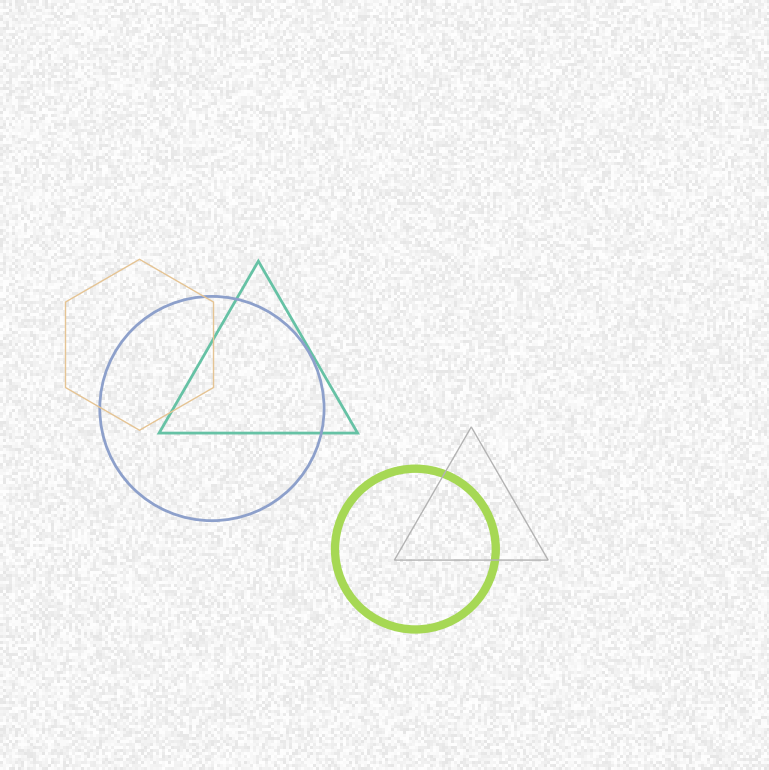[{"shape": "triangle", "thickness": 1, "radius": 0.74, "center": [0.336, 0.512]}, {"shape": "circle", "thickness": 1, "radius": 0.73, "center": [0.275, 0.469]}, {"shape": "circle", "thickness": 3, "radius": 0.52, "center": [0.539, 0.287]}, {"shape": "hexagon", "thickness": 0.5, "radius": 0.55, "center": [0.181, 0.552]}, {"shape": "triangle", "thickness": 0.5, "radius": 0.58, "center": [0.612, 0.33]}]